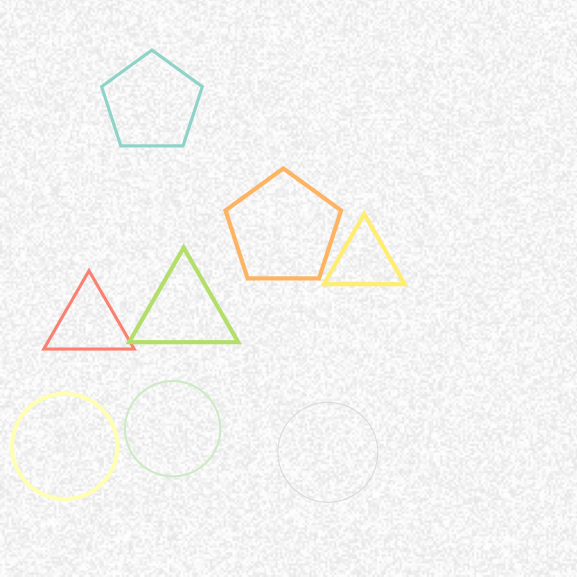[{"shape": "pentagon", "thickness": 1.5, "radius": 0.46, "center": [0.263, 0.821]}, {"shape": "circle", "thickness": 2, "radius": 0.46, "center": [0.112, 0.226]}, {"shape": "triangle", "thickness": 1.5, "radius": 0.45, "center": [0.154, 0.44]}, {"shape": "pentagon", "thickness": 2, "radius": 0.53, "center": [0.491, 0.602]}, {"shape": "triangle", "thickness": 2, "radius": 0.55, "center": [0.318, 0.461]}, {"shape": "circle", "thickness": 0.5, "radius": 0.43, "center": [0.568, 0.216]}, {"shape": "circle", "thickness": 1, "radius": 0.41, "center": [0.299, 0.257]}, {"shape": "triangle", "thickness": 2, "radius": 0.4, "center": [0.631, 0.548]}]